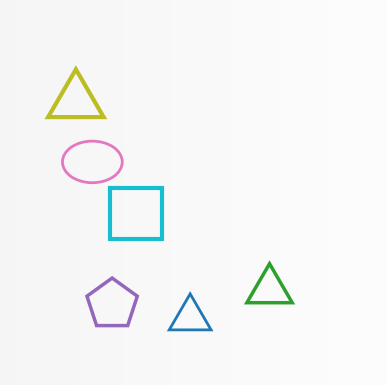[{"shape": "triangle", "thickness": 2, "radius": 0.31, "center": [0.491, 0.174]}, {"shape": "triangle", "thickness": 2.5, "radius": 0.34, "center": [0.696, 0.247]}, {"shape": "pentagon", "thickness": 2.5, "radius": 0.34, "center": [0.289, 0.21]}, {"shape": "oval", "thickness": 2, "radius": 0.39, "center": [0.238, 0.579]}, {"shape": "triangle", "thickness": 3, "radius": 0.41, "center": [0.196, 0.737]}, {"shape": "square", "thickness": 3, "radius": 0.33, "center": [0.351, 0.446]}]